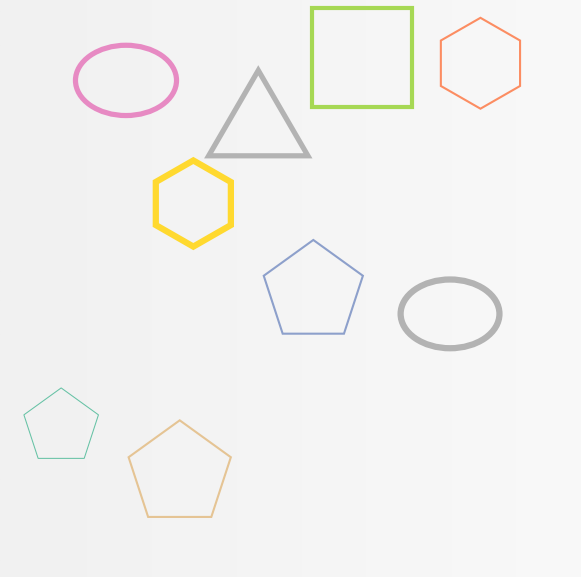[{"shape": "pentagon", "thickness": 0.5, "radius": 0.34, "center": [0.105, 0.26]}, {"shape": "hexagon", "thickness": 1, "radius": 0.39, "center": [0.827, 0.89]}, {"shape": "pentagon", "thickness": 1, "radius": 0.45, "center": [0.539, 0.494]}, {"shape": "oval", "thickness": 2.5, "radius": 0.43, "center": [0.217, 0.86]}, {"shape": "square", "thickness": 2, "radius": 0.43, "center": [0.623, 0.899]}, {"shape": "hexagon", "thickness": 3, "radius": 0.37, "center": [0.333, 0.647]}, {"shape": "pentagon", "thickness": 1, "radius": 0.46, "center": [0.309, 0.179]}, {"shape": "oval", "thickness": 3, "radius": 0.43, "center": [0.774, 0.456]}, {"shape": "triangle", "thickness": 2.5, "radius": 0.49, "center": [0.444, 0.779]}]